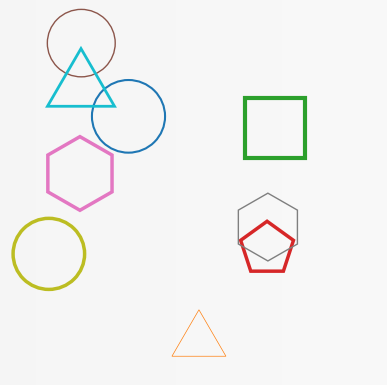[{"shape": "circle", "thickness": 1.5, "radius": 0.47, "center": [0.332, 0.698]}, {"shape": "triangle", "thickness": 0.5, "radius": 0.4, "center": [0.513, 0.115]}, {"shape": "square", "thickness": 3, "radius": 0.39, "center": [0.709, 0.667]}, {"shape": "pentagon", "thickness": 2.5, "radius": 0.36, "center": [0.689, 0.354]}, {"shape": "circle", "thickness": 1, "radius": 0.44, "center": [0.21, 0.888]}, {"shape": "hexagon", "thickness": 2.5, "radius": 0.48, "center": [0.206, 0.549]}, {"shape": "hexagon", "thickness": 1, "radius": 0.44, "center": [0.691, 0.41]}, {"shape": "circle", "thickness": 2.5, "radius": 0.46, "center": [0.126, 0.341]}, {"shape": "triangle", "thickness": 2, "radius": 0.5, "center": [0.209, 0.774]}]